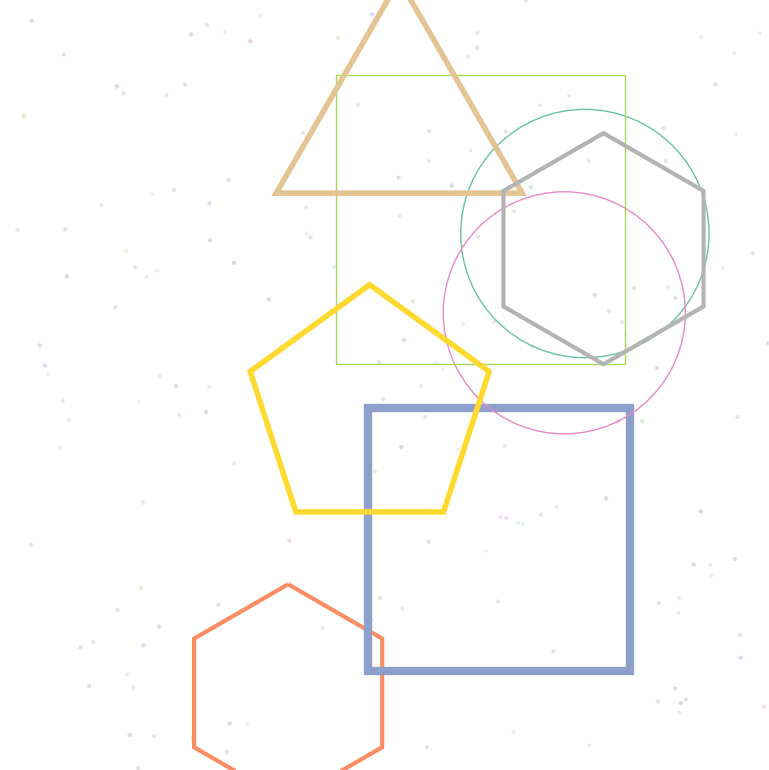[{"shape": "circle", "thickness": 0.5, "radius": 0.81, "center": [0.76, 0.697]}, {"shape": "hexagon", "thickness": 1.5, "radius": 0.71, "center": [0.374, 0.1]}, {"shape": "square", "thickness": 3, "radius": 0.85, "center": [0.648, 0.299]}, {"shape": "circle", "thickness": 0.5, "radius": 0.79, "center": [0.733, 0.594]}, {"shape": "square", "thickness": 0.5, "radius": 0.94, "center": [0.624, 0.715]}, {"shape": "pentagon", "thickness": 2, "radius": 0.82, "center": [0.48, 0.467]}, {"shape": "triangle", "thickness": 2, "radius": 0.92, "center": [0.518, 0.841]}, {"shape": "hexagon", "thickness": 1.5, "radius": 0.75, "center": [0.784, 0.677]}]